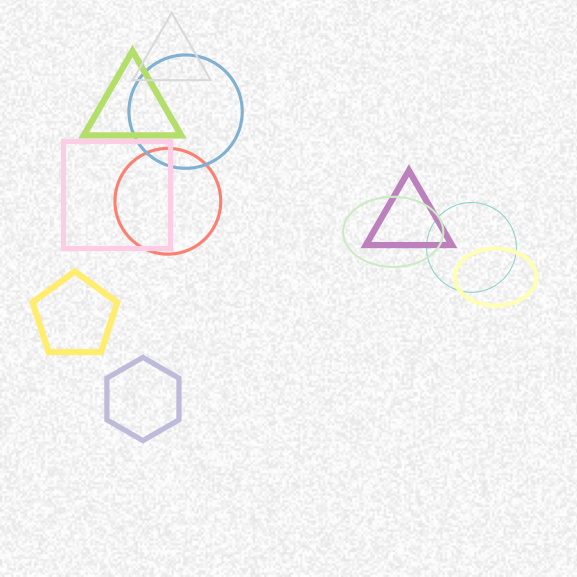[{"shape": "circle", "thickness": 0.5, "radius": 0.39, "center": [0.816, 0.571]}, {"shape": "oval", "thickness": 2, "radius": 0.35, "center": [0.858, 0.519]}, {"shape": "hexagon", "thickness": 2.5, "radius": 0.36, "center": [0.247, 0.308]}, {"shape": "circle", "thickness": 1.5, "radius": 0.46, "center": [0.291, 0.651]}, {"shape": "circle", "thickness": 1.5, "radius": 0.49, "center": [0.321, 0.806]}, {"shape": "triangle", "thickness": 3, "radius": 0.49, "center": [0.229, 0.813]}, {"shape": "square", "thickness": 2.5, "radius": 0.46, "center": [0.202, 0.662]}, {"shape": "triangle", "thickness": 1, "radius": 0.39, "center": [0.297, 0.899]}, {"shape": "triangle", "thickness": 3, "radius": 0.43, "center": [0.708, 0.618]}, {"shape": "oval", "thickness": 1, "radius": 0.43, "center": [0.681, 0.598]}, {"shape": "pentagon", "thickness": 3, "radius": 0.39, "center": [0.13, 0.452]}]